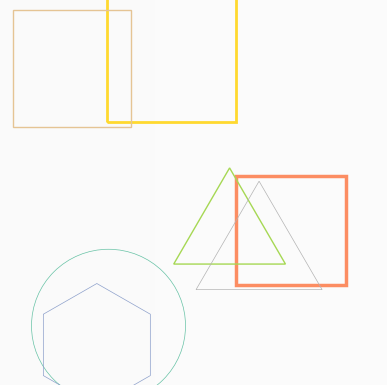[{"shape": "circle", "thickness": 0.5, "radius": 0.99, "center": [0.28, 0.154]}, {"shape": "square", "thickness": 2.5, "radius": 0.71, "center": [0.75, 0.402]}, {"shape": "hexagon", "thickness": 0.5, "radius": 0.8, "center": [0.25, 0.104]}, {"shape": "triangle", "thickness": 1, "radius": 0.83, "center": [0.592, 0.397]}, {"shape": "square", "thickness": 2, "radius": 0.83, "center": [0.442, 0.849]}, {"shape": "square", "thickness": 1, "radius": 0.76, "center": [0.186, 0.823]}, {"shape": "triangle", "thickness": 0.5, "radius": 0.94, "center": [0.669, 0.342]}]